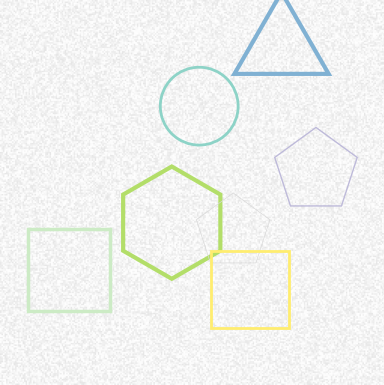[{"shape": "circle", "thickness": 2, "radius": 0.51, "center": [0.517, 0.724]}, {"shape": "pentagon", "thickness": 1, "radius": 0.56, "center": [0.821, 0.556]}, {"shape": "triangle", "thickness": 3, "radius": 0.71, "center": [0.731, 0.879]}, {"shape": "hexagon", "thickness": 3, "radius": 0.73, "center": [0.446, 0.422]}, {"shape": "pentagon", "thickness": 0.5, "radius": 0.5, "center": [0.606, 0.398]}, {"shape": "square", "thickness": 2.5, "radius": 0.53, "center": [0.179, 0.299]}, {"shape": "square", "thickness": 2, "radius": 0.5, "center": [0.649, 0.248]}]